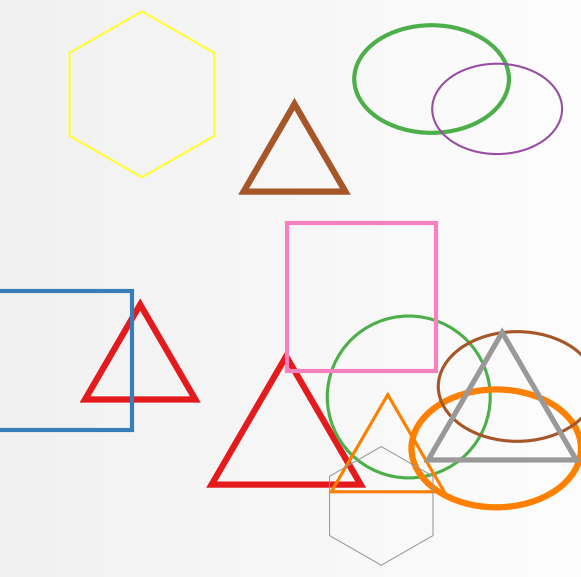[{"shape": "triangle", "thickness": 3, "radius": 0.55, "center": [0.241, 0.362]}, {"shape": "triangle", "thickness": 3, "radius": 0.74, "center": [0.492, 0.234]}, {"shape": "square", "thickness": 2, "radius": 0.6, "center": [0.106, 0.375]}, {"shape": "oval", "thickness": 2, "radius": 0.67, "center": [0.743, 0.862]}, {"shape": "circle", "thickness": 1.5, "radius": 0.7, "center": [0.703, 0.312]}, {"shape": "oval", "thickness": 1, "radius": 0.56, "center": [0.855, 0.811]}, {"shape": "triangle", "thickness": 1.5, "radius": 0.56, "center": [0.667, 0.204]}, {"shape": "oval", "thickness": 3, "radius": 0.73, "center": [0.854, 0.223]}, {"shape": "hexagon", "thickness": 1, "radius": 0.72, "center": [0.244, 0.836]}, {"shape": "triangle", "thickness": 3, "radius": 0.51, "center": [0.507, 0.718]}, {"shape": "oval", "thickness": 1.5, "radius": 0.68, "center": [0.89, 0.33]}, {"shape": "square", "thickness": 2, "radius": 0.64, "center": [0.622, 0.485]}, {"shape": "triangle", "thickness": 2.5, "radius": 0.74, "center": [0.864, 0.276]}, {"shape": "hexagon", "thickness": 0.5, "radius": 0.51, "center": [0.656, 0.123]}]